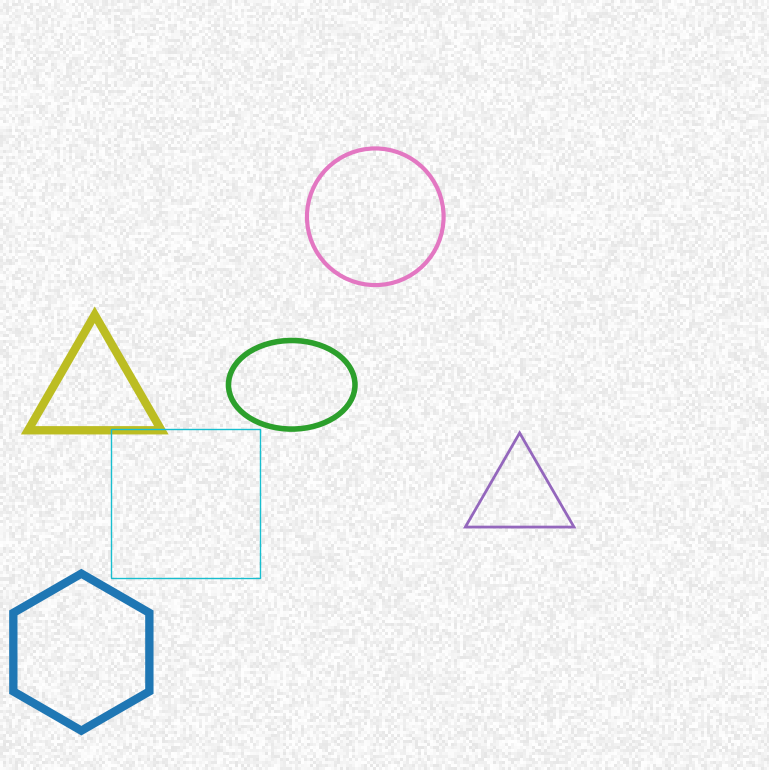[{"shape": "hexagon", "thickness": 3, "radius": 0.51, "center": [0.106, 0.153]}, {"shape": "oval", "thickness": 2, "radius": 0.41, "center": [0.379, 0.5]}, {"shape": "triangle", "thickness": 1, "radius": 0.41, "center": [0.675, 0.356]}, {"shape": "circle", "thickness": 1.5, "radius": 0.44, "center": [0.487, 0.718]}, {"shape": "triangle", "thickness": 3, "radius": 0.5, "center": [0.123, 0.491]}, {"shape": "square", "thickness": 0.5, "radius": 0.48, "center": [0.241, 0.346]}]